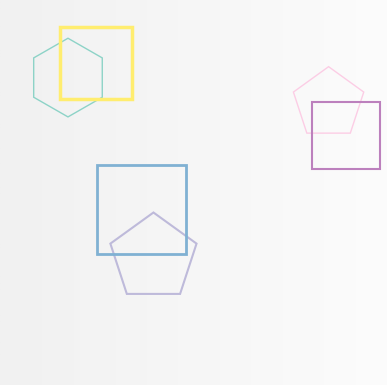[{"shape": "hexagon", "thickness": 1, "radius": 0.51, "center": [0.175, 0.798]}, {"shape": "pentagon", "thickness": 1.5, "radius": 0.58, "center": [0.396, 0.331]}, {"shape": "square", "thickness": 2, "radius": 0.58, "center": [0.364, 0.456]}, {"shape": "pentagon", "thickness": 1, "radius": 0.48, "center": [0.848, 0.731]}, {"shape": "square", "thickness": 1.5, "radius": 0.44, "center": [0.893, 0.649]}, {"shape": "square", "thickness": 2.5, "radius": 0.46, "center": [0.247, 0.836]}]